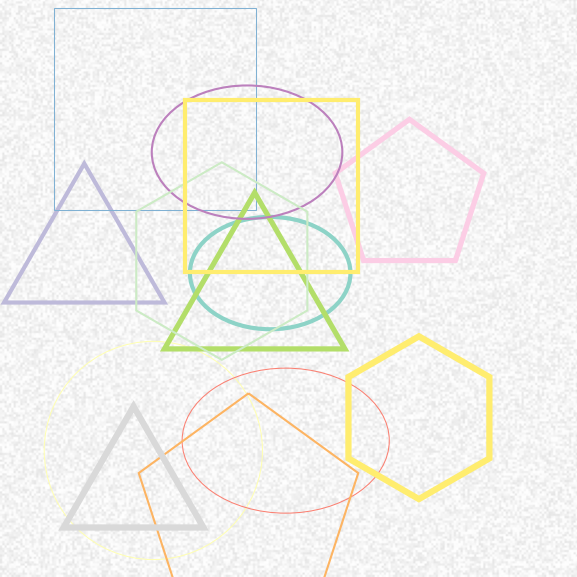[{"shape": "oval", "thickness": 2, "radius": 0.69, "center": [0.468, 0.526]}, {"shape": "circle", "thickness": 0.5, "radius": 0.94, "center": [0.266, 0.219]}, {"shape": "triangle", "thickness": 2, "radius": 0.8, "center": [0.146, 0.555]}, {"shape": "oval", "thickness": 0.5, "radius": 0.9, "center": [0.495, 0.236]}, {"shape": "square", "thickness": 0.5, "radius": 0.88, "center": [0.269, 0.81]}, {"shape": "pentagon", "thickness": 1, "radius": 1.0, "center": [0.43, 0.118]}, {"shape": "triangle", "thickness": 2.5, "radius": 0.9, "center": [0.441, 0.485]}, {"shape": "pentagon", "thickness": 2.5, "radius": 0.68, "center": [0.709, 0.657]}, {"shape": "triangle", "thickness": 3, "radius": 0.7, "center": [0.231, 0.156]}, {"shape": "oval", "thickness": 1, "radius": 0.82, "center": [0.428, 0.736]}, {"shape": "hexagon", "thickness": 1, "radius": 0.86, "center": [0.384, 0.547]}, {"shape": "hexagon", "thickness": 3, "radius": 0.7, "center": [0.725, 0.276]}, {"shape": "square", "thickness": 2, "radius": 0.75, "center": [0.47, 0.677]}]